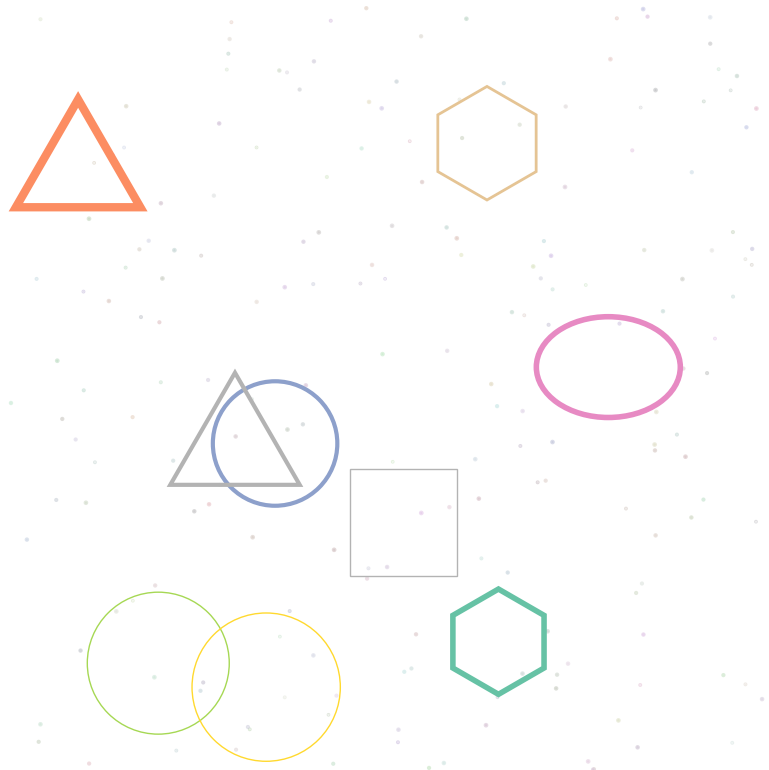[{"shape": "hexagon", "thickness": 2, "radius": 0.34, "center": [0.647, 0.167]}, {"shape": "triangle", "thickness": 3, "radius": 0.47, "center": [0.101, 0.778]}, {"shape": "circle", "thickness": 1.5, "radius": 0.4, "center": [0.357, 0.424]}, {"shape": "oval", "thickness": 2, "radius": 0.47, "center": [0.79, 0.523]}, {"shape": "circle", "thickness": 0.5, "radius": 0.46, "center": [0.206, 0.139]}, {"shape": "circle", "thickness": 0.5, "radius": 0.48, "center": [0.346, 0.108]}, {"shape": "hexagon", "thickness": 1, "radius": 0.37, "center": [0.632, 0.814]}, {"shape": "triangle", "thickness": 1.5, "radius": 0.49, "center": [0.305, 0.419]}, {"shape": "square", "thickness": 0.5, "radius": 0.35, "center": [0.525, 0.322]}]